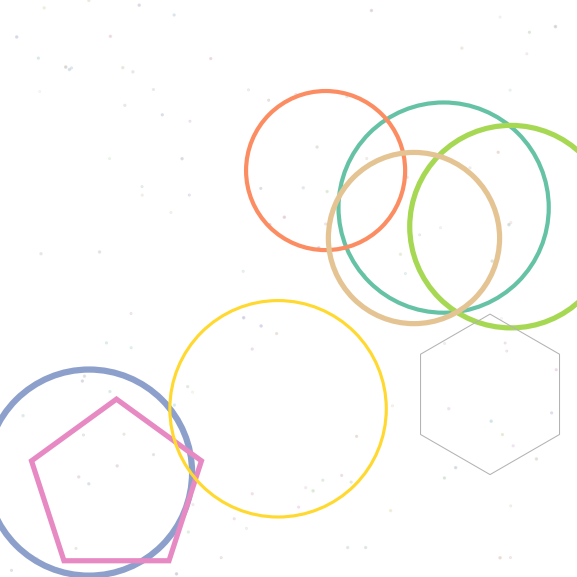[{"shape": "circle", "thickness": 2, "radius": 0.91, "center": [0.768, 0.64]}, {"shape": "circle", "thickness": 2, "radius": 0.69, "center": [0.564, 0.704]}, {"shape": "circle", "thickness": 3, "radius": 0.89, "center": [0.154, 0.181]}, {"shape": "pentagon", "thickness": 2.5, "radius": 0.77, "center": [0.202, 0.153]}, {"shape": "circle", "thickness": 2.5, "radius": 0.88, "center": [0.885, 0.607]}, {"shape": "circle", "thickness": 1.5, "radius": 0.94, "center": [0.482, 0.291]}, {"shape": "circle", "thickness": 2.5, "radius": 0.74, "center": [0.717, 0.587]}, {"shape": "hexagon", "thickness": 0.5, "radius": 0.69, "center": [0.849, 0.316]}]